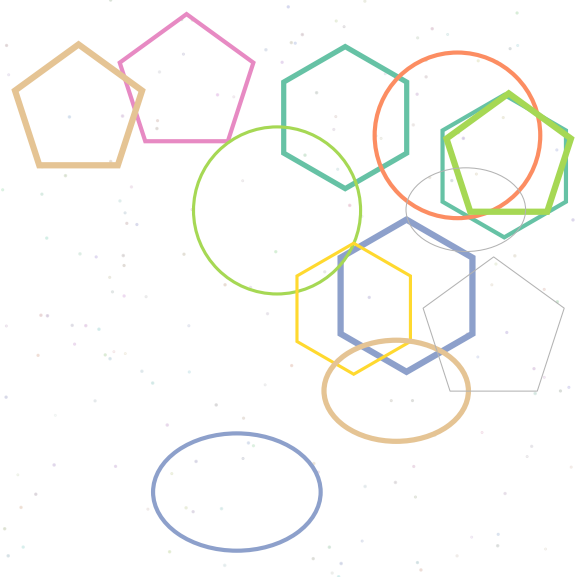[{"shape": "hexagon", "thickness": 2.5, "radius": 0.61, "center": [0.598, 0.795]}, {"shape": "hexagon", "thickness": 2, "radius": 0.62, "center": [0.873, 0.712]}, {"shape": "circle", "thickness": 2, "radius": 0.72, "center": [0.792, 0.765]}, {"shape": "oval", "thickness": 2, "radius": 0.73, "center": [0.41, 0.147]}, {"shape": "hexagon", "thickness": 3, "radius": 0.66, "center": [0.704, 0.487]}, {"shape": "pentagon", "thickness": 2, "radius": 0.61, "center": [0.323, 0.853]}, {"shape": "pentagon", "thickness": 3, "radius": 0.57, "center": [0.881, 0.724]}, {"shape": "circle", "thickness": 1.5, "radius": 0.72, "center": [0.48, 0.635]}, {"shape": "hexagon", "thickness": 1.5, "radius": 0.57, "center": [0.612, 0.465]}, {"shape": "pentagon", "thickness": 3, "radius": 0.58, "center": [0.136, 0.806]}, {"shape": "oval", "thickness": 2.5, "radius": 0.63, "center": [0.686, 0.322]}, {"shape": "oval", "thickness": 0.5, "radius": 0.52, "center": [0.807, 0.636]}, {"shape": "pentagon", "thickness": 0.5, "radius": 0.64, "center": [0.855, 0.426]}]